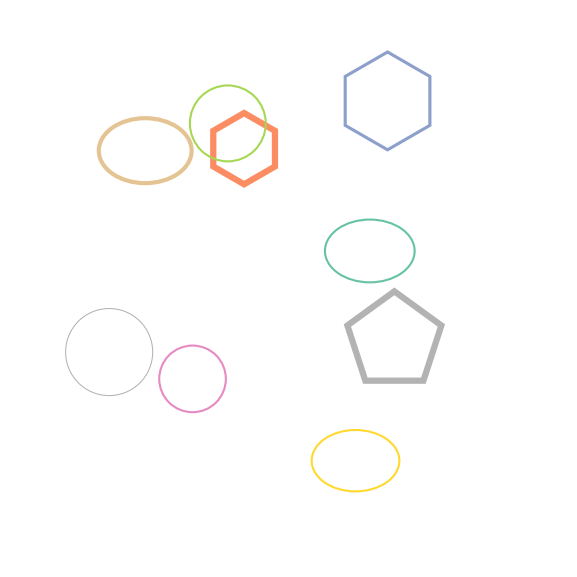[{"shape": "oval", "thickness": 1, "radius": 0.39, "center": [0.64, 0.565]}, {"shape": "hexagon", "thickness": 3, "radius": 0.31, "center": [0.423, 0.742]}, {"shape": "hexagon", "thickness": 1.5, "radius": 0.42, "center": [0.671, 0.824]}, {"shape": "circle", "thickness": 1, "radius": 0.29, "center": [0.333, 0.343]}, {"shape": "circle", "thickness": 1, "radius": 0.33, "center": [0.394, 0.785]}, {"shape": "oval", "thickness": 1, "radius": 0.38, "center": [0.616, 0.201]}, {"shape": "oval", "thickness": 2, "radius": 0.4, "center": [0.251, 0.738]}, {"shape": "pentagon", "thickness": 3, "radius": 0.43, "center": [0.683, 0.409]}, {"shape": "circle", "thickness": 0.5, "radius": 0.38, "center": [0.189, 0.39]}]